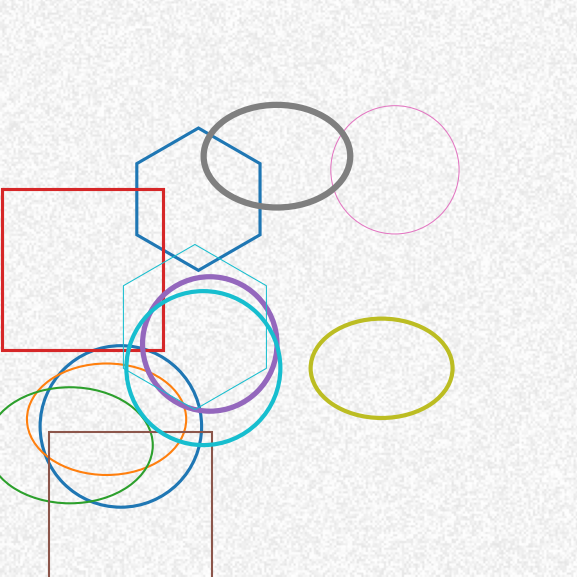[{"shape": "circle", "thickness": 1.5, "radius": 0.7, "center": [0.209, 0.261]}, {"shape": "hexagon", "thickness": 1.5, "radius": 0.62, "center": [0.344, 0.654]}, {"shape": "oval", "thickness": 1, "radius": 0.69, "center": [0.185, 0.273]}, {"shape": "oval", "thickness": 1, "radius": 0.72, "center": [0.121, 0.228]}, {"shape": "square", "thickness": 1.5, "radius": 0.7, "center": [0.143, 0.532]}, {"shape": "circle", "thickness": 2.5, "radius": 0.58, "center": [0.363, 0.404]}, {"shape": "square", "thickness": 1, "radius": 0.71, "center": [0.226, 0.109]}, {"shape": "circle", "thickness": 0.5, "radius": 0.56, "center": [0.684, 0.705]}, {"shape": "oval", "thickness": 3, "radius": 0.63, "center": [0.48, 0.729]}, {"shape": "oval", "thickness": 2, "radius": 0.61, "center": [0.661, 0.361]}, {"shape": "hexagon", "thickness": 0.5, "radius": 0.71, "center": [0.338, 0.433]}, {"shape": "circle", "thickness": 2, "radius": 0.67, "center": [0.352, 0.362]}]